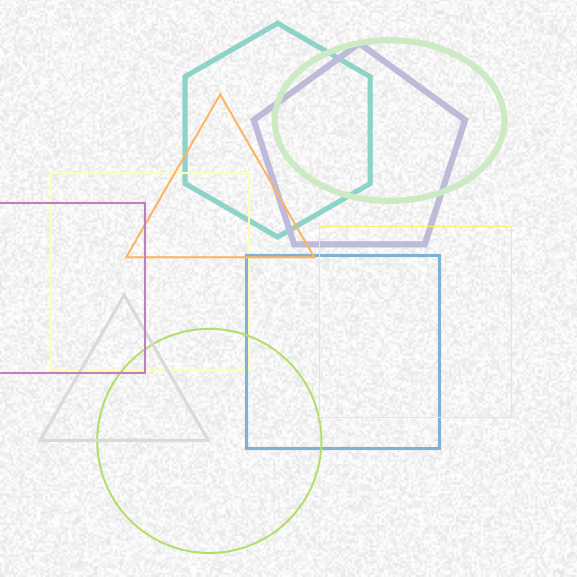[{"shape": "hexagon", "thickness": 2.5, "radius": 0.93, "center": [0.481, 0.774]}, {"shape": "square", "thickness": 1, "radius": 0.86, "center": [0.259, 0.529]}, {"shape": "pentagon", "thickness": 3, "radius": 0.96, "center": [0.622, 0.732]}, {"shape": "square", "thickness": 1.5, "radius": 0.84, "center": [0.593, 0.39]}, {"shape": "triangle", "thickness": 1, "radius": 0.94, "center": [0.381, 0.648]}, {"shape": "circle", "thickness": 1, "radius": 0.97, "center": [0.362, 0.236]}, {"shape": "triangle", "thickness": 1.5, "radius": 0.84, "center": [0.215, 0.321]}, {"shape": "square", "thickness": 1, "radius": 0.74, "center": [0.103, 0.5]}, {"shape": "oval", "thickness": 3, "radius": 0.99, "center": [0.675, 0.79]}, {"shape": "square", "thickness": 0.5, "radius": 0.83, "center": [0.719, 0.442]}]